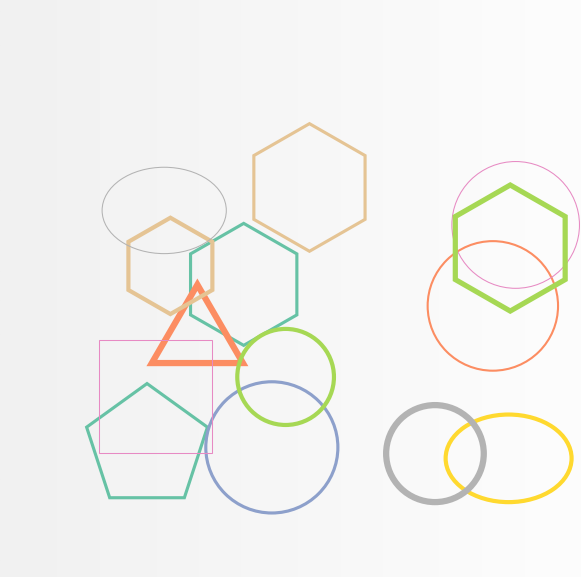[{"shape": "hexagon", "thickness": 1.5, "radius": 0.53, "center": [0.419, 0.507]}, {"shape": "pentagon", "thickness": 1.5, "radius": 0.55, "center": [0.253, 0.226]}, {"shape": "circle", "thickness": 1, "radius": 0.56, "center": [0.848, 0.469]}, {"shape": "triangle", "thickness": 3, "radius": 0.45, "center": [0.34, 0.416]}, {"shape": "circle", "thickness": 1.5, "radius": 0.57, "center": [0.468, 0.224]}, {"shape": "circle", "thickness": 0.5, "radius": 0.55, "center": [0.887, 0.61]}, {"shape": "square", "thickness": 0.5, "radius": 0.49, "center": [0.268, 0.312]}, {"shape": "circle", "thickness": 2, "radius": 0.42, "center": [0.491, 0.346]}, {"shape": "hexagon", "thickness": 2.5, "radius": 0.55, "center": [0.878, 0.57]}, {"shape": "oval", "thickness": 2, "radius": 0.54, "center": [0.875, 0.205]}, {"shape": "hexagon", "thickness": 1.5, "radius": 0.55, "center": [0.532, 0.675]}, {"shape": "hexagon", "thickness": 2, "radius": 0.42, "center": [0.293, 0.539]}, {"shape": "oval", "thickness": 0.5, "radius": 0.53, "center": [0.283, 0.635]}, {"shape": "circle", "thickness": 3, "radius": 0.42, "center": [0.748, 0.214]}]